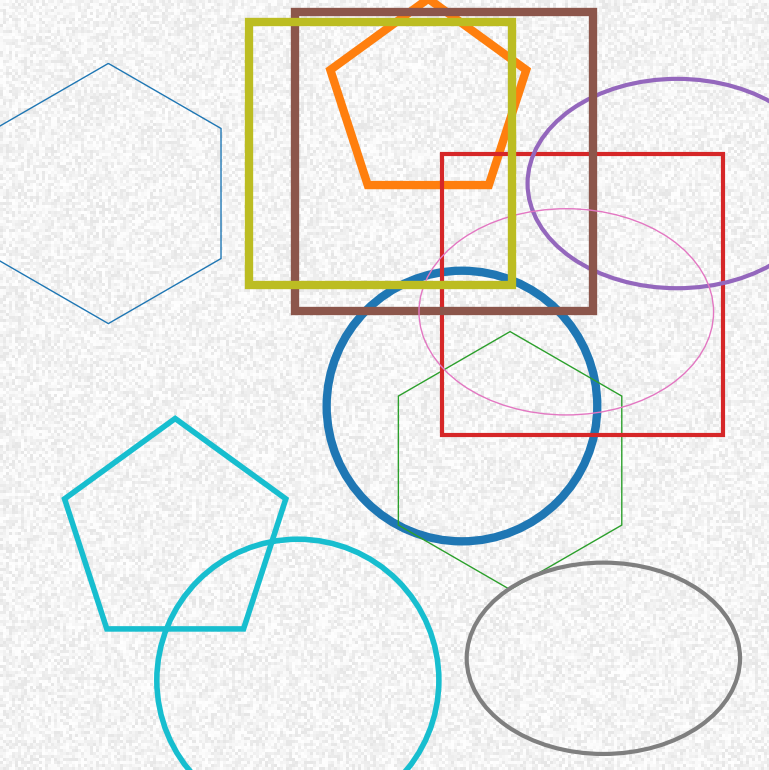[{"shape": "hexagon", "thickness": 0.5, "radius": 0.84, "center": [0.141, 0.749]}, {"shape": "circle", "thickness": 3, "radius": 0.88, "center": [0.6, 0.473]}, {"shape": "pentagon", "thickness": 3, "radius": 0.67, "center": [0.556, 0.868]}, {"shape": "hexagon", "thickness": 0.5, "radius": 0.84, "center": [0.662, 0.402]}, {"shape": "square", "thickness": 1.5, "radius": 0.91, "center": [0.756, 0.617]}, {"shape": "oval", "thickness": 1.5, "radius": 0.97, "center": [0.879, 0.762]}, {"shape": "square", "thickness": 3, "radius": 0.97, "center": [0.576, 0.79]}, {"shape": "oval", "thickness": 0.5, "radius": 0.96, "center": [0.735, 0.595]}, {"shape": "oval", "thickness": 1.5, "radius": 0.89, "center": [0.784, 0.145]}, {"shape": "square", "thickness": 3, "radius": 0.85, "center": [0.494, 0.801]}, {"shape": "circle", "thickness": 2, "radius": 0.92, "center": [0.387, 0.117]}, {"shape": "pentagon", "thickness": 2, "radius": 0.76, "center": [0.228, 0.305]}]